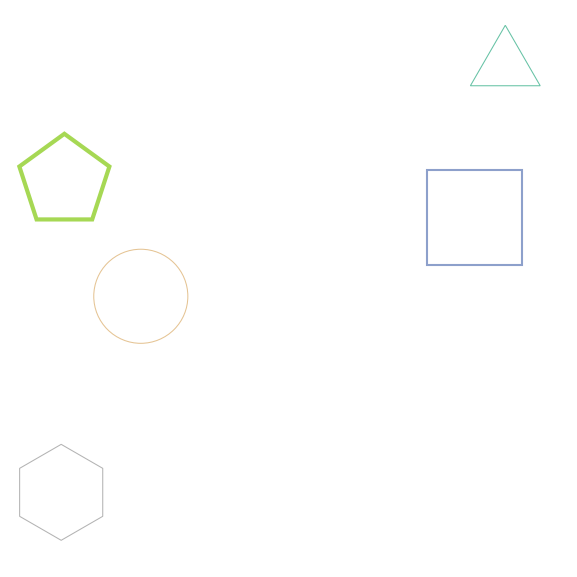[{"shape": "triangle", "thickness": 0.5, "radius": 0.35, "center": [0.875, 0.886]}, {"shape": "square", "thickness": 1, "radius": 0.41, "center": [0.822, 0.622]}, {"shape": "pentagon", "thickness": 2, "radius": 0.41, "center": [0.111, 0.685]}, {"shape": "circle", "thickness": 0.5, "radius": 0.41, "center": [0.244, 0.486]}, {"shape": "hexagon", "thickness": 0.5, "radius": 0.42, "center": [0.106, 0.147]}]